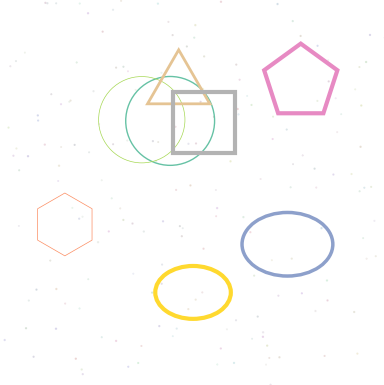[{"shape": "circle", "thickness": 1, "radius": 0.58, "center": [0.442, 0.686]}, {"shape": "hexagon", "thickness": 0.5, "radius": 0.41, "center": [0.168, 0.417]}, {"shape": "oval", "thickness": 2.5, "radius": 0.59, "center": [0.747, 0.366]}, {"shape": "pentagon", "thickness": 3, "radius": 0.5, "center": [0.781, 0.787]}, {"shape": "circle", "thickness": 0.5, "radius": 0.56, "center": [0.368, 0.689]}, {"shape": "oval", "thickness": 3, "radius": 0.49, "center": [0.501, 0.24]}, {"shape": "triangle", "thickness": 2, "radius": 0.47, "center": [0.464, 0.777]}, {"shape": "square", "thickness": 3, "radius": 0.4, "center": [0.531, 0.682]}]